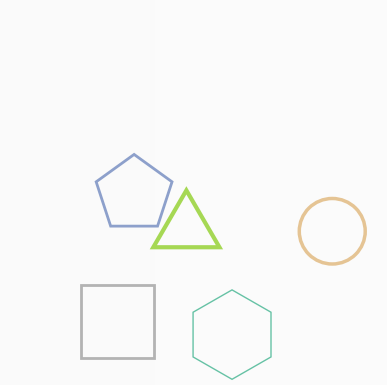[{"shape": "hexagon", "thickness": 1, "radius": 0.58, "center": [0.599, 0.131]}, {"shape": "pentagon", "thickness": 2, "radius": 0.51, "center": [0.346, 0.496]}, {"shape": "triangle", "thickness": 3, "radius": 0.49, "center": [0.481, 0.407]}, {"shape": "circle", "thickness": 2.5, "radius": 0.43, "center": [0.857, 0.399]}, {"shape": "square", "thickness": 2, "radius": 0.47, "center": [0.303, 0.165]}]